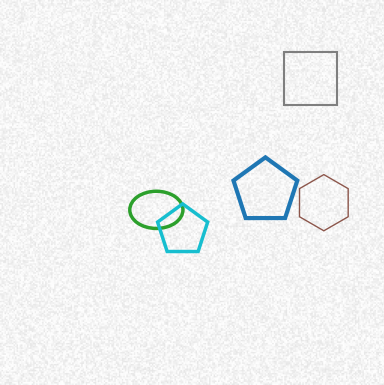[{"shape": "pentagon", "thickness": 3, "radius": 0.44, "center": [0.689, 0.504]}, {"shape": "oval", "thickness": 2.5, "radius": 0.35, "center": [0.406, 0.455]}, {"shape": "hexagon", "thickness": 1, "radius": 0.36, "center": [0.841, 0.474]}, {"shape": "square", "thickness": 1.5, "radius": 0.35, "center": [0.807, 0.795]}, {"shape": "pentagon", "thickness": 2.5, "radius": 0.34, "center": [0.474, 0.402]}]